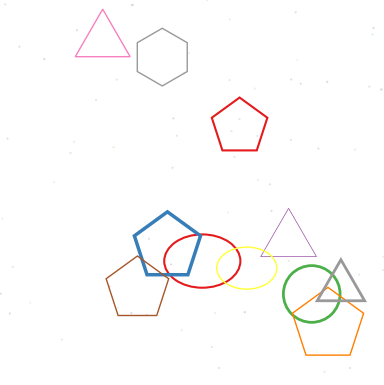[{"shape": "pentagon", "thickness": 1.5, "radius": 0.38, "center": [0.622, 0.671]}, {"shape": "oval", "thickness": 1.5, "radius": 0.49, "center": [0.525, 0.322]}, {"shape": "pentagon", "thickness": 2.5, "radius": 0.45, "center": [0.435, 0.36]}, {"shape": "circle", "thickness": 2, "radius": 0.37, "center": [0.81, 0.236]}, {"shape": "triangle", "thickness": 0.5, "radius": 0.42, "center": [0.75, 0.375]}, {"shape": "pentagon", "thickness": 1, "radius": 0.49, "center": [0.852, 0.156]}, {"shape": "oval", "thickness": 1, "radius": 0.39, "center": [0.641, 0.304]}, {"shape": "pentagon", "thickness": 1, "radius": 0.43, "center": [0.357, 0.25]}, {"shape": "triangle", "thickness": 1, "radius": 0.41, "center": [0.267, 0.894]}, {"shape": "triangle", "thickness": 2, "radius": 0.36, "center": [0.885, 0.254]}, {"shape": "hexagon", "thickness": 1, "radius": 0.37, "center": [0.421, 0.852]}]